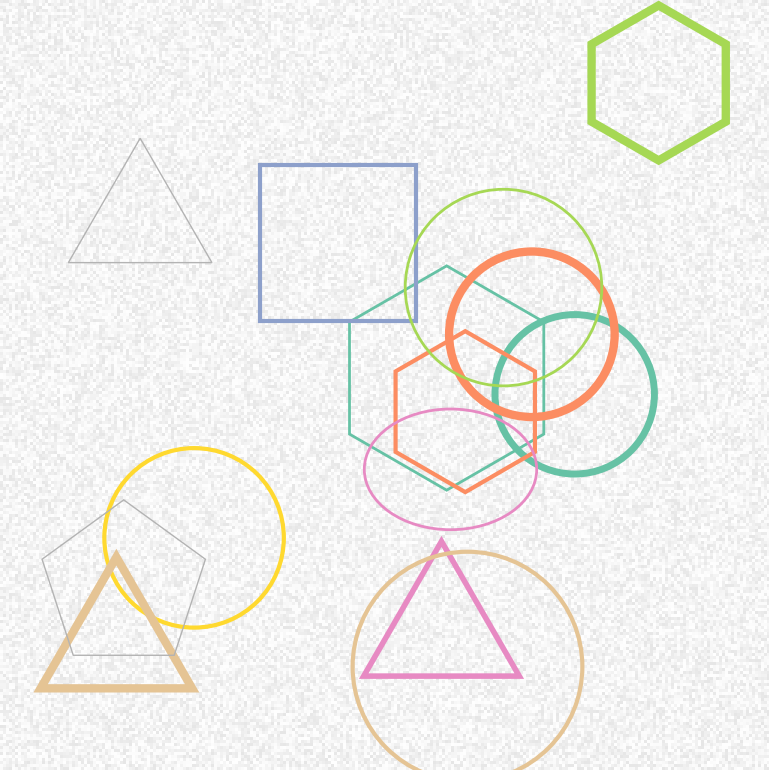[{"shape": "hexagon", "thickness": 1, "radius": 0.73, "center": [0.58, 0.509]}, {"shape": "circle", "thickness": 2.5, "radius": 0.52, "center": [0.746, 0.488]}, {"shape": "circle", "thickness": 3, "radius": 0.54, "center": [0.691, 0.566]}, {"shape": "hexagon", "thickness": 1.5, "radius": 0.52, "center": [0.604, 0.465]}, {"shape": "square", "thickness": 1.5, "radius": 0.51, "center": [0.439, 0.685]}, {"shape": "triangle", "thickness": 2, "radius": 0.58, "center": [0.573, 0.18]}, {"shape": "oval", "thickness": 1, "radius": 0.56, "center": [0.585, 0.39]}, {"shape": "hexagon", "thickness": 3, "radius": 0.5, "center": [0.855, 0.892]}, {"shape": "circle", "thickness": 1, "radius": 0.64, "center": [0.654, 0.627]}, {"shape": "circle", "thickness": 1.5, "radius": 0.58, "center": [0.252, 0.301]}, {"shape": "circle", "thickness": 1.5, "radius": 0.75, "center": [0.607, 0.134]}, {"shape": "triangle", "thickness": 3, "radius": 0.57, "center": [0.151, 0.163]}, {"shape": "pentagon", "thickness": 0.5, "radius": 0.56, "center": [0.161, 0.239]}, {"shape": "triangle", "thickness": 0.5, "radius": 0.54, "center": [0.182, 0.713]}]